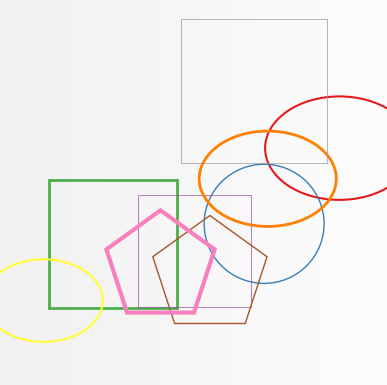[{"shape": "oval", "thickness": 1.5, "radius": 0.96, "center": [0.876, 0.615]}, {"shape": "circle", "thickness": 1, "radius": 0.77, "center": [0.682, 0.419]}, {"shape": "square", "thickness": 2, "radius": 0.83, "center": [0.291, 0.367]}, {"shape": "square", "thickness": 0.5, "radius": 0.73, "center": [0.501, 0.348]}, {"shape": "oval", "thickness": 2, "radius": 0.88, "center": [0.691, 0.536]}, {"shape": "oval", "thickness": 1.5, "radius": 0.77, "center": [0.112, 0.219]}, {"shape": "pentagon", "thickness": 1, "radius": 0.78, "center": [0.542, 0.285]}, {"shape": "pentagon", "thickness": 3, "radius": 0.73, "center": [0.414, 0.307]}, {"shape": "square", "thickness": 0.5, "radius": 0.94, "center": [0.656, 0.763]}]